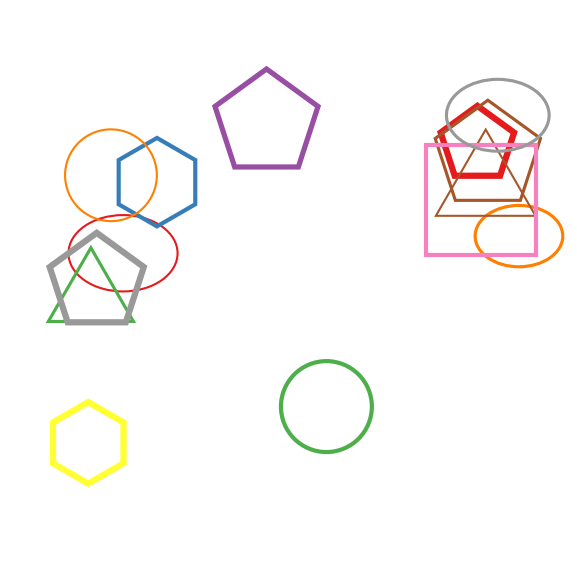[{"shape": "oval", "thickness": 1, "radius": 0.47, "center": [0.213, 0.561]}, {"shape": "pentagon", "thickness": 3, "radius": 0.33, "center": [0.827, 0.749]}, {"shape": "hexagon", "thickness": 2, "radius": 0.38, "center": [0.272, 0.684]}, {"shape": "circle", "thickness": 2, "radius": 0.39, "center": [0.565, 0.295]}, {"shape": "triangle", "thickness": 1.5, "radius": 0.43, "center": [0.157, 0.485]}, {"shape": "pentagon", "thickness": 2.5, "radius": 0.47, "center": [0.461, 0.786]}, {"shape": "circle", "thickness": 1, "radius": 0.4, "center": [0.192, 0.696]}, {"shape": "oval", "thickness": 1.5, "radius": 0.38, "center": [0.899, 0.59]}, {"shape": "hexagon", "thickness": 3, "radius": 0.35, "center": [0.153, 0.232]}, {"shape": "pentagon", "thickness": 1.5, "radius": 0.48, "center": [0.845, 0.73]}, {"shape": "triangle", "thickness": 1, "radius": 0.5, "center": [0.841, 0.675]}, {"shape": "square", "thickness": 2, "radius": 0.47, "center": [0.833, 0.652]}, {"shape": "pentagon", "thickness": 3, "radius": 0.43, "center": [0.168, 0.51]}, {"shape": "oval", "thickness": 1.5, "radius": 0.44, "center": [0.862, 0.8]}]